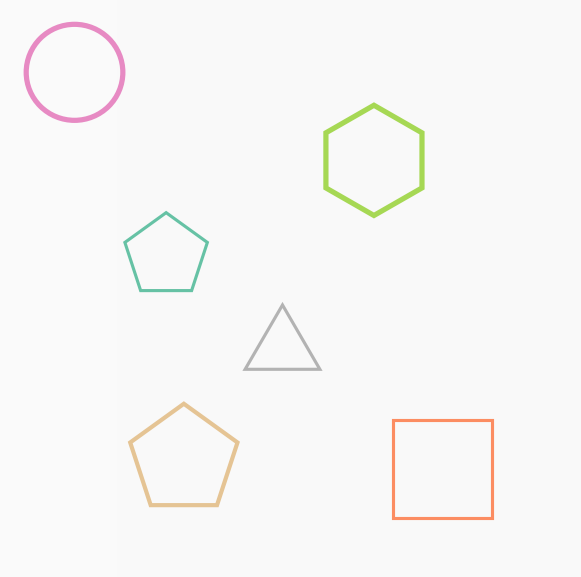[{"shape": "pentagon", "thickness": 1.5, "radius": 0.37, "center": [0.286, 0.556]}, {"shape": "square", "thickness": 1.5, "radius": 0.43, "center": [0.762, 0.187]}, {"shape": "circle", "thickness": 2.5, "radius": 0.42, "center": [0.128, 0.874]}, {"shape": "hexagon", "thickness": 2.5, "radius": 0.48, "center": [0.643, 0.721]}, {"shape": "pentagon", "thickness": 2, "radius": 0.49, "center": [0.316, 0.203]}, {"shape": "triangle", "thickness": 1.5, "radius": 0.37, "center": [0.486, 0.397]}]